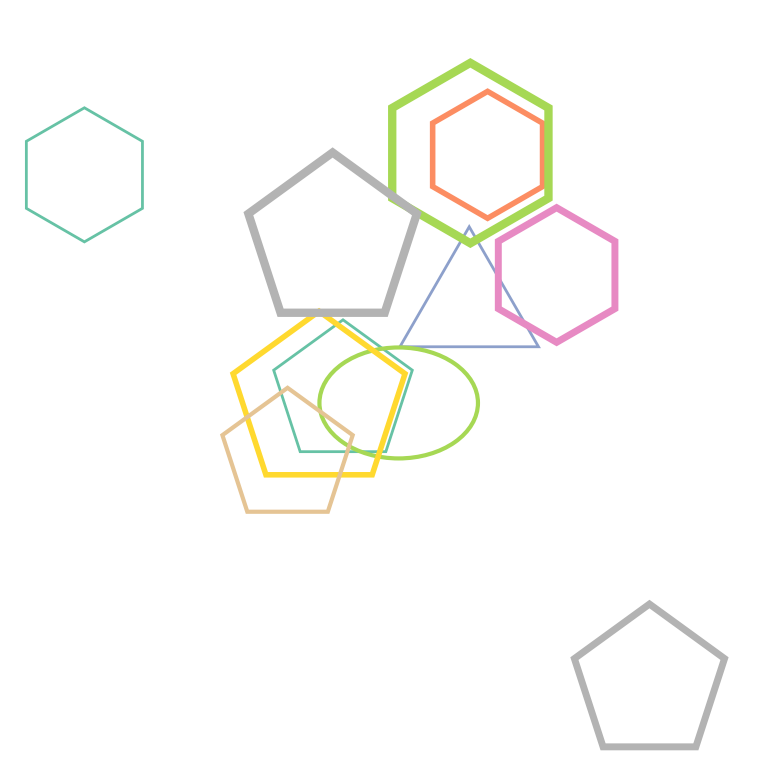[{"shape": "pentagon", "thickness": 1, "radius": 0.47, "center": [0.445, 0.49]}, {"shape": "hexagon", "thickness": 1, "radius": 0.44, "center": [0.11, 0.773]}, {"shape": "hexagon", "thickness": 2, "radius": 0.41, "center": [0.633, 0.799]}, {"shape": "triangle", "thickness": 1, "radius": 0.52, "center": [0.609, 0.602]}, {"shape": "hexagon", "thickness": 2.5, "radius": 0.44, "center": [0.723, 0.643]}, {"shape": "hexagon", "thickness": 3, "radius": 0.59, "center": [0.611, 0.801]}, {"shape": "oval", "thickness": 1.5, "radius": 0.51, "center": [0.518, 0.477]}, {"shape": "pentagon", "thickness": 2, "radius": 0.59, "center": [0.414, 0.478]}, {"shape": "pentagon", "thickness": 1.5, "radius": 0.44, "center": [0.373, 0.407]}, {"shape": "pentagon", "thickness": 2.5, "radius": 0.51, "center": [0.843, 0.113]}, {"shape": "pentagon", "thickness": 3, "radius": 0.58, "center": [0.432, 0.687]}]